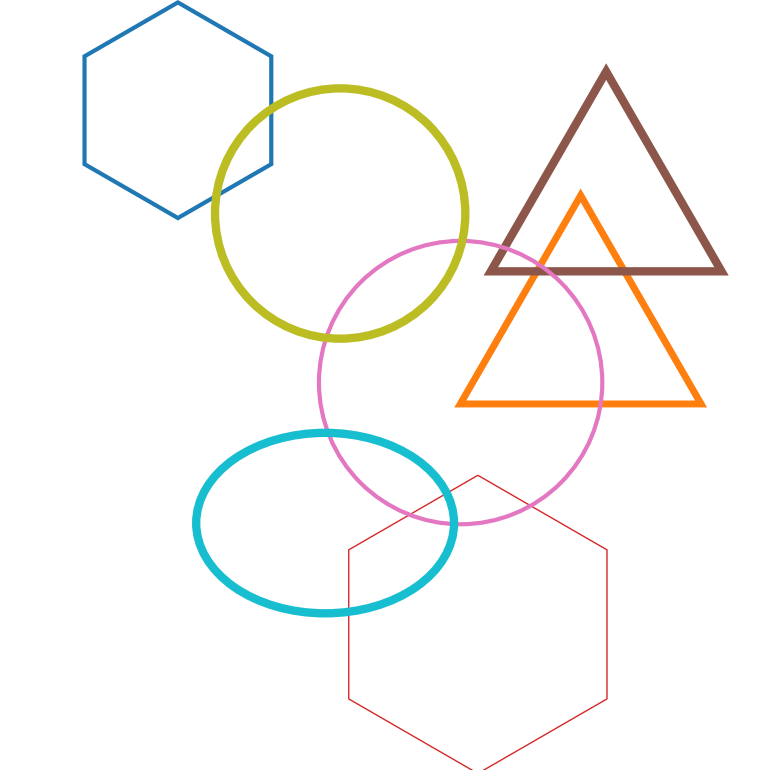[{"shape": "hexagon", "thickness": 1.5, "radius": 0.7, "center": [0.231, 0.857]}, {"shape": "triangle", "thickness": 2.5, "radius": 0.9, "center": [0.754, 0.566]}, {"shape": "hexagon", "thickness": 0.5, "radius": 0.97, "center": [0.621, 0.189]}, {"shape": "triangle", "thickness": 3, "radius": 0.86, "center": [0.787, 0.734]}, {"shape": "circle", "thickness": 1.5, "radius": 0.92, "center": [0.598, 0.503]}, {"shape": "circle", "thickness": 3, "radius": 0.81, "center": [0.442, 0.723]}, {"shape": "oval", "thickness": 3, "radius": 0.84, "center": [0.422, 0.321]}]